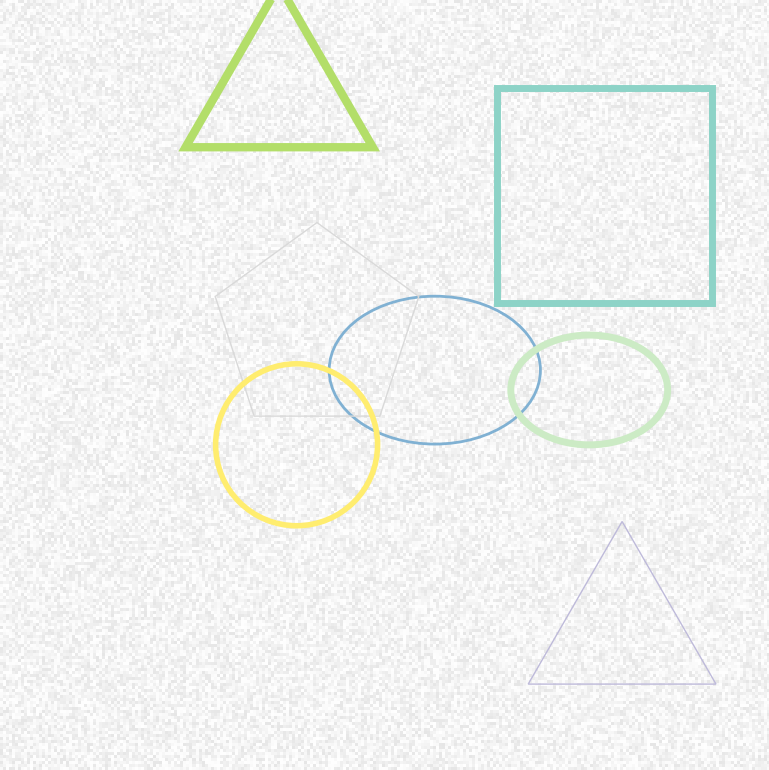[{"shape": "square", "thickness": 2.5, "radius": 0.7, "center": [0.785, 0.746]}, {"shape": "triangle", "thickness": 0.5, "radius": 0.7, "center": [0.808, 0.182]}, {"shape": "oval", "thickness": 1, "radius": 0.69, "center": [0.565, 0.519]}, {"shape": "triangle", "thickness": 3, "radius": 0.7, "center": [0.363, 0.879]}, {"shape": "pentagon", "thickness": 0.5, "radius": 0.69, "center": [0.412, 0.572]}, {"shape": "oval", "thickness": 2.5, "radius": 0.51, "center": [0.765, 0.494]}, {"shape": "circle", "thickness": 2, "radius": 0.53, "center": [0.385, 0.422]}]